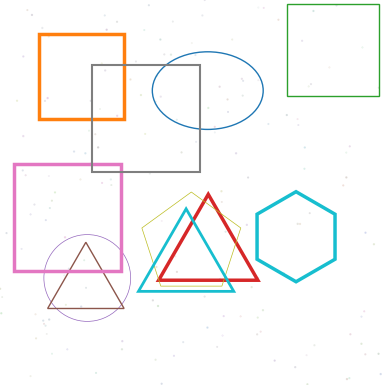[{"shape": "oval", "thickness": 1, "radius": 0.72, "center": [0.54, 0.765]}, {"shape": "square", "thickness": 2.5, "radius": 0.55, "center": [0.212, 0.802]}, {"shape": "square", "thickness": 1, "radius": 0.6, "center": [0.864, 0.871]}, {"shape": "triangle", "thickness": 2.5, "radius": 0.74, "center": [0.541, 0.347]}, {"shape": "circle", "thickness": 0.5, "radius": 0.56, "center": [0.227, 0.278]}, {"shape": "triangle", "thickness": 1, "radius": 0.57, "center": [0.223, 0.256]}, {"shape": "square", "thickness": 2.5, "radius": 0.69, "center": [0.176, 0.435]}, {"shape": "square", "thickness": 1.5, "radius": 0.7, "center": [0.38, 0.693]}, {"shape": "pentagon", "thickness": 0.5, "radius": 0.68, "center": [0.497, 0.366]}, {"shape": "triangle", "thickness": 2, "radius": 0.71, "center": [0.483, 0.315]}, {"shape": "hexagon", "thickness": 2.5, "radius": 0.58, "center": [0.769, 0.385]}]